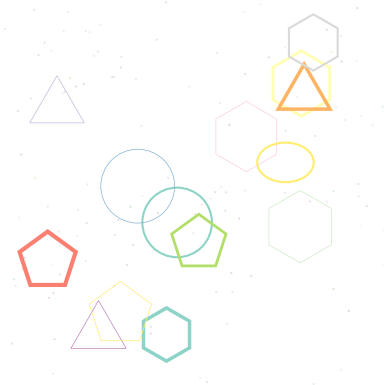[{"shape": "circle", "thickness": 1.5, "radius": 0.45, "center": [0.46, 0.422]}, {"shape": "hexagon", "thickness": 2.5, "radius": 0.35, "center": [0.433, 0.131]}, {"shape": "hexagon", "thickness": 2, "radius": 0.42, "center": [0.783, 0.783]}, {"shape": "triangle", "thickness": 0.5, "radius": 0.41, "center": [0.148, 0.722]}, {"shape": "pentagon", "thickness": 3, "radius": 0.38, "center": [0.124, 0.322]}, {"shape": "circle", "thickness": 0.5, "radius": 0.48, "center": [0.358, 0.516]}, {"shape": "triangle", "thickness": 2.5, "radius": 0.39, "center": [0.79, 0.755]}, {"shape": "pentagon", "thickness": 2, "radius": 0.37, "center": [0.516, 0.369]}, {"shape": "hexagon", "thickness": 0.5, "radius": 0.46, "center": [0.64, 0.645]}, {"shape": "hexagon", "thickness": 1.5, "radius": 0.37, "center": [0.814, 0.89]}, {"shape": "triangle", "thickness": 0.5, "radius": 0.42, "center": [0.256, 0.136]}, {"shape": "hexagon", "thickness": 0.5, "radius": 0.47, "center": [0.78, 0.411]}, {"shape": "pentagon", "thickness": 0.5, "radius": 0.43, "center": [0.313, 0.184]}, {"shape": "oval", "thickness": 1.5, "radius": 0.37, "center": [0.741, 0.578]}]